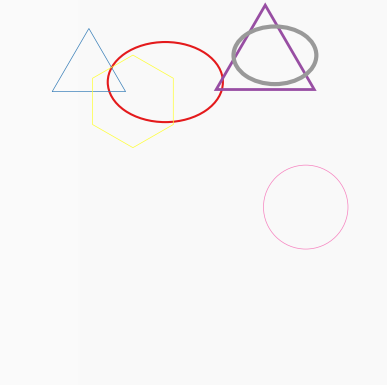[{"shape": "oval", "thickness": 1.5, "radius": 0.74, "center": [0.427, 0.787]}, {"shape": "triangle", "thickness": 0.5, "radius": 0.55, "center": [0.229, 0.817]}, {"shape": "triangle", "thickness": 2, "radius": 0.73, "center": [0.684, 0.841]}, {"shape": "hexagon", "thickness": 0.5, "radius": 0.6, "center": [0.343, 0.737]}, {"shape": "circle", "thickness": 0.5, "radius": 0.55, "center": [0.789, 0.462]}, {"shape": "oval", "thickness": 3, "radius": 0.53, "center": [0.709, 0.856]}]